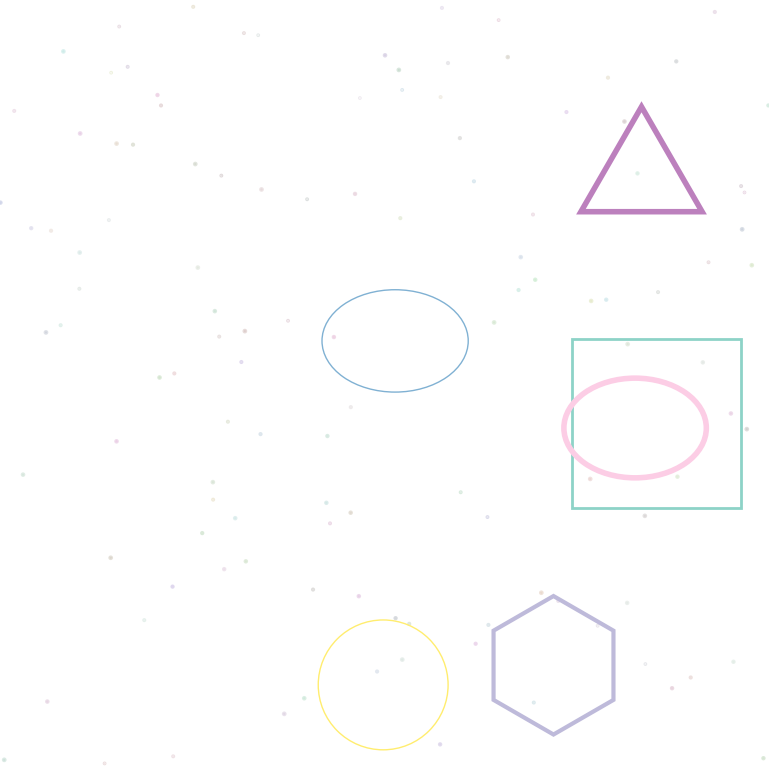[{"shape": "square", "thickness": 1, "radius": 0.55, "center": [0.852, 0.451]}, {"shape": "hexagon", "thickness": 1.5, "radius": 0.45, "center": [0.719, 0.136]}, {"shape": "oval", "thickness": 0.5, "radius": 0.47, "center": [0.513, 0.557]}, {"shape": "oval", "thickness": 2, "radius": 0.46, "center": [0.825, 0.444]}, {"shape": "triangle", "thickness": 2, "radius": 0.45, "center": [0.833, 0.77]}, {"shape": "circle", "thickness": 0.5, "radius": 0.42, "center": [0.498, 0.111]}]